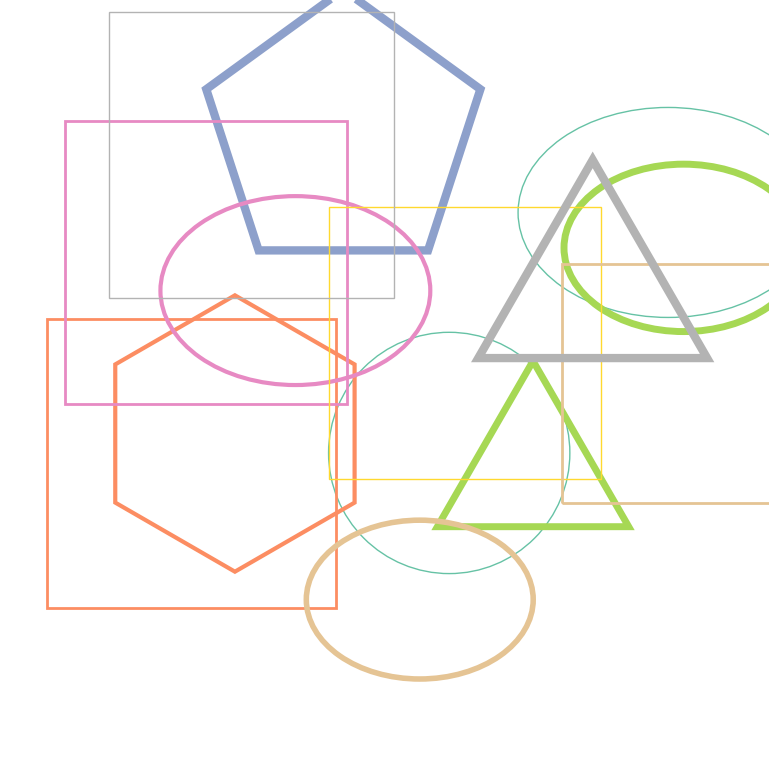[{"shape": "oval", "thickness": 0.5, "radius": 0.97, "center": [0.868, 0.724]}, {"shape": "circle", "thickness": 0.5, "radius": 0.78, "center": [0.583, 0.412]}, {"shape": "square", "thickness": 1, "radius": 0.94, "center": [0.249, 0.398]}, {"shape": "hexagon", "thickness": 1.5, "radius": 0.9, "center": [0.305, 0.437]}, {"shape": "pentagon", "thickness": 3, "radius": 0.94, "center": [0.446, 0.826]}, {"shape": "oval", "thickness": 1.5, "radius": 0.88, "center": [0.384, 0.623]}, {"shape": "square", "thickness": 1, "radius": 0.92, "center": [0.268, 0.659]}, {"shape": "oval", "thickness": 2.5, "radius": 0.78, "center": [0.888, 0.678]}, {"shape": "triangle", "thickness": 2.5, "radius": 0.72, "center": [0.692, 0.388]}, {"shape": "square", "thickness": 0.5, "radius": 0.88, "center": [0.604, 0.554]}, {"shape": "oval", "thickness": 2, "radius": 0.74, "center": [0.545, 0.221]}, {"shape": "square", "thickness": 1, "radius": 0.77, "center": [0.884, 0.502]}, {"shape": "triangle", "thickness": 3, "radius": 0.86, "center": [0.77, 0.621]}, {"shape": "square", "thickness": 0.5, "radius": 0.93, "center": [0.327, 0.799]}]